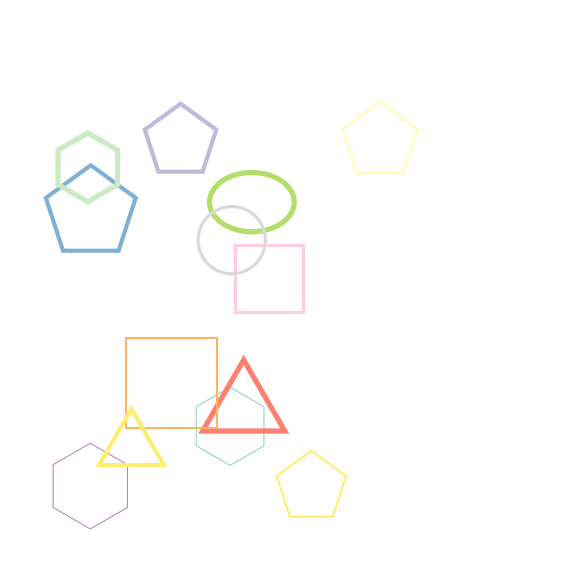[{"shape": "hexagon", "thickness": 0.5, "radius": 0.34, "center": [0.398, 0.261]}, {"shape": "pentagon", "thickness": 1, "radius": 0.34, "center": [0.658, 0.755]}, {"shape": "pentagon", "thickness": 2, "radius": 0.33, "center": [0.313, 0.754]}, {"shape": "triangle", "thickness": 2.5, "radius": 0.41, "center": [0.422, 0.294]}, {"shape": "pentagon", "thickness": 2, "radius": 0.41, "center": [0.157, 0.631]}, {"shape": "square", "thickness": 1, "radius": 0.39, "center": [0.297, 0.336]}, {"shape": "oval", "thickness": 2.5, "radius": 0.37, "center": [0.436, 0.649]}, {"shape": "square", "thickness": 1.5, "radius": 0.29, "center": [0.466, 0.517]}, {"shape": "circle", "thickness": 1.5, "radius": 0.29, "center": [0.401, 0.583]}, {"shape": "hexagon", "thickness": 0.5, "radius": 0.37, "center": [0.156, 0.157]}, {"shape": "hexagon", "thickness": 2.5, "radius": 0.3, "center": [0.152, 0.709]}, {"shape": "triangle", "thickness": 2, "radius": 0.32, "center": [0.228, 0.226]}, {"shape": "pentagon", "thickness": 1, "radius": 0.32, "center": [0.539, 0.155]}]